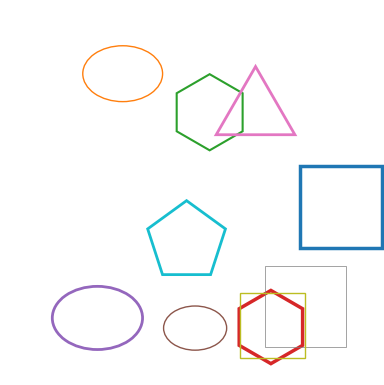[{"shape": "square", "thickness": 2.5, "radius": 0.53, "center": [0.886, 0.462]}, {"shape": "oval", "thickness": 1, "radius": 0.52, "center": [0.319, 0.809]}, {"shape": "hexagon", "thickness": 1.5, "radius": 0.49, "center": [0.545, 0.708]}, {"shape": "hexagon", "thickness": 2.5, "radius": 0.48, "center": [0.704, 0.151]}, {"shape": "oval", "thickness": 2, "radius": 0.59, "center": [0.253, 0.174]}, {"shape": "oval", "thickness": 1, "radius": 0.41, "center": [0.507, 0.148]}, {"shape": "triangle", "thickness": 2, "radius": 0.59, "center": [0.664, 0.709]}, {"shape": "square", "thickness": 0.5, "radius": 0.53, "center": [0.794, 0.204]}, {"shape": "square", "thickness": 1, "radius": 0.42, "center": [0.708, 0.155]}, {"shape": "pentagon", "thickness": 2, "radius": 0.53, "center": [0.485, 0.373]}]